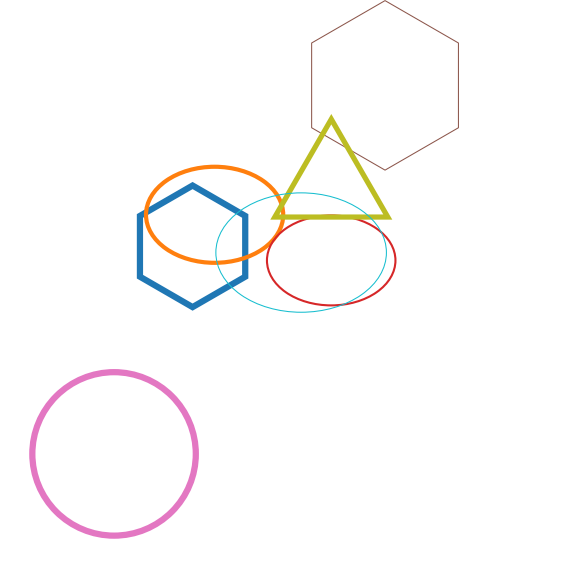[{"shape": "hexagon", "thickness": 3, "radius": 0.53, "center": [0.333, 0.573]}, {"shape": "oval", "thickness": 2, "radius": 0.59, "center": [0.372, 0.627]}, {"shape": "oval", "thickness": 1, "radius": 0.56, "center": [0.574, 0.548]}, {"shape": "hexagon", "thickness": 0.5, "radius": 0.73, "center": [0.667, 0.851]}, {"shape": "circle", "thickness": 3, "radius": 0.71, "center": [0.198, 0.213]}, {"shape": "triangle", "thickness": 2.5, "radius": 0.56, "center": [0.574, 0.68]}, {"shape": "oval", "thickness": 0.5, "radius": 0.74, "center": [0.521, 0.562]}]